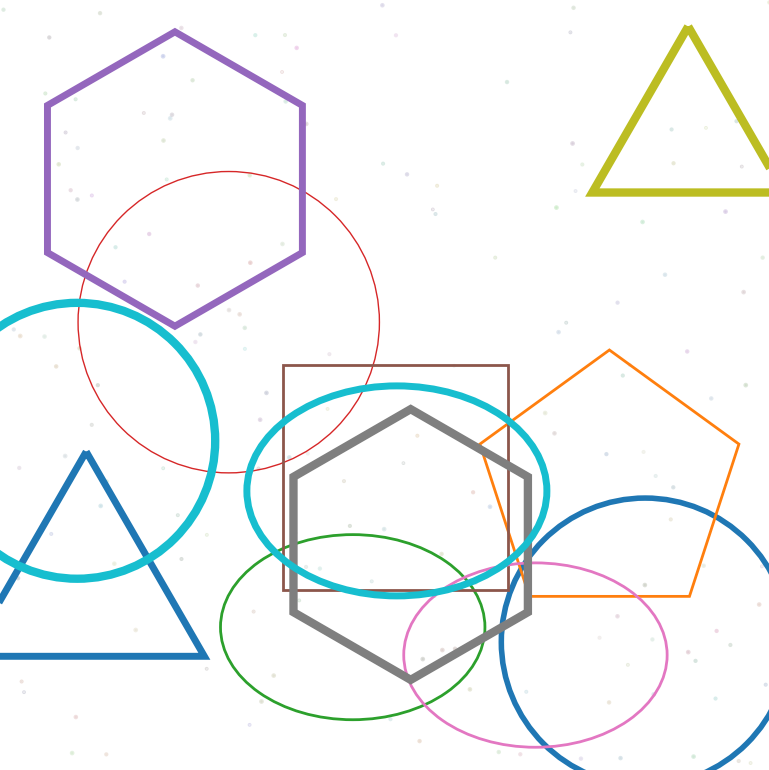[{"shape": "circle", "thickness": 2, "radius": 0.93, "center": [0.838, 0.166]}, {"shape": "triangle", "thickness": 2.5, "radius": 0.89, "center": [0.112, 0.236]}, {"shape": "pentagon", "thickness": 1, "radius": 0.88, "center": [0.791, 0.369]}, {"shape": "oval", "thickness": 1, "radius": 0.86, "center": [0.458, 0.185]}, {"shape": "circle", "thickness": 0.5, "radius": 0.98, "center": [0.297, 0.582]}, {"shape": "hexagon", "thickness": 2.5, "radius": 0.96, "center": [0.227, 0.768]}, {"shape": "square", "thickness": 1, "radius": 0.73, "center": [0.514, 0.38]}, {"shape": "oval", "thickness": 1, "radius": 0.86, "center": [0.695, 0.149]}, {"shape": "hexagon", "thickness": 3, "radius": 0.88, "center": [0.533, 0.293]}, {"shape": "triangle", "thickness": 3, "radius": 0.72, "center": [0.894, 0.822]}, {"shape": "oval", "thickness": 2.5, "radius": 0.97, "center": [0.515, 0.362]}, {"shape": "circle", "thickness": 3, "radius": 0.9, "center": [0.1, 0.428]}]